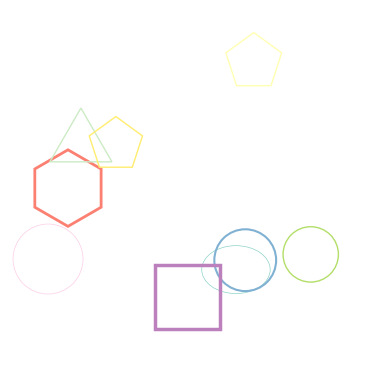[{"shape": "oval", "thickness": 0.5, "radius": 0.44, "center": [0.613, 0.3]}, {"shape": "pentagon", "thickness": 1, "radius": 0.38, "center": [0.659, 0.839]}, {"shape": "hexagon", "thickness": 2, "radius": 0.5, "center": [0.177, 0.511]}, {"shape": "circle", "thickness": 1.5, "radius": 0.4, "center": [0.637, 0.324]}, {"shape": "circle", "thickness": 1, "radius": 0.36, "center": [0.807, 0.339]}, {"shape": "circle", "thickness": 0.5, "radius": 0.45, "center": [0.125, 0.327]}, {"shape": "square", "thickness": 2.5, "radius": 0.42, "center": [0.487, 0.228]}, {"shape": "triangle", "thickness": 1, "radius": 0.47, "center": [0.21, 0.626]}, {"shape": "pentagon", "thickness": 1, "radius": 0.36, "center": [0.301, 0.625]}]